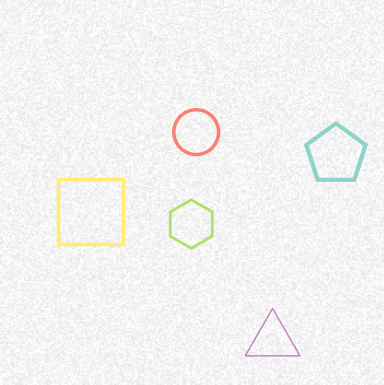[{"shape": "pentagon", "thickness": 3, "radius": 0.41, "center": [0.873, 0.598]}, {"shape": "circle", "thickness": 2.5, "radius": 0.29, "center": [0.51, 0.657]}, {"shape": "hexagon", "thickness": 2, "radius": 0.32, "center": [0.497, 0.418]}, {"shape": "triangle", "thickness": 1, "radius": 0.41, "center": [0.708, 0.117]}, {"shape": "square", "thickness": 2.5, "radius": 0.42, "center": [0.236, 0.451]}]